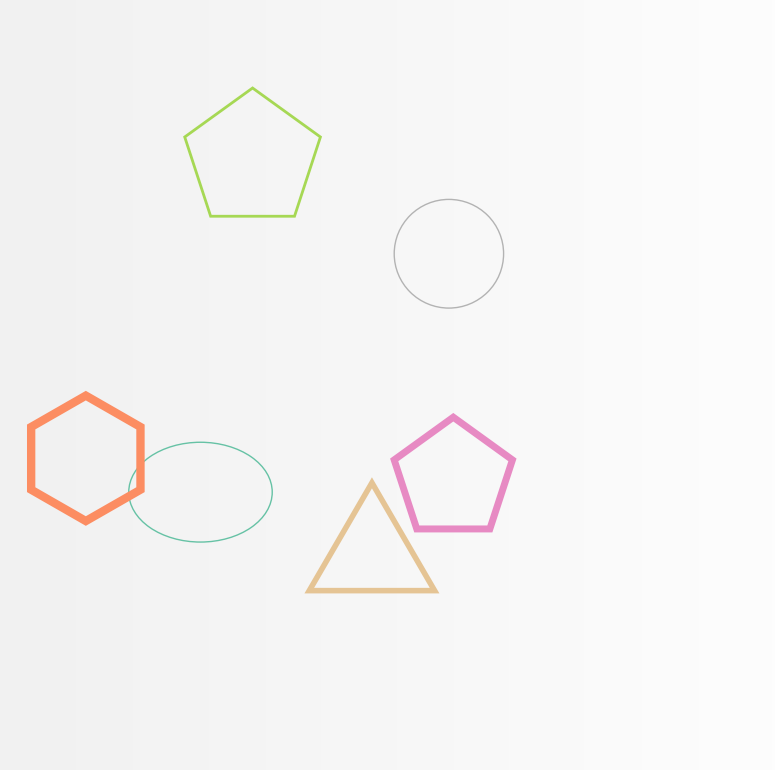[{"shape": "oval", "thickness": 0.5, "radius": 0.46, "center": [0.259, 0.361]}, {"shape": "hexagon", "thickness": 3, "radius": 0.41, "center": [0.111, 0.405]}, {"shape": "pentagon", "thickness": 2.5, "radius": 0.4, "center": [0.585, 0.378]}, {"shape": "pentagon", "thickness": 1, "radius": 0.46, "center": [0.326, 0.794]}, {"shape": "triangle", "thickness": 2, "radius": 0.47, "center": [0.48, 0.28]}, {"shape": "circle", "thickness": 0.5, "radius": 0.35, "center": [0.579, 0.67]}]